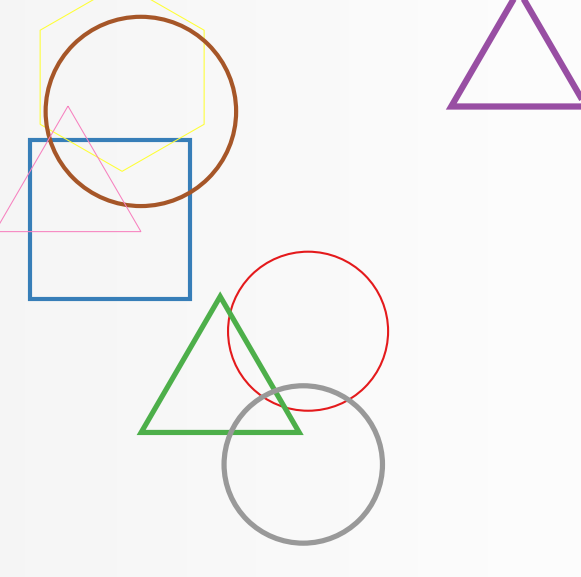[{"shape": "circle", "thickness": 1, "radius": 0.69, "center": [0.53, 0.426]}, {"shape": "square", "thickness": 2, "radius": 0.69, "center": [0.189, 0.618]}, {"shape": "triangle", "thickness": 2.5, "radius": 0.78, "center": [0.379, 0.329]}, {"shape": "triangle", "thickness": 3, "radius": 0.67, "center": [0.892, 0.882]}, {"shape": "hexagon", "thickness": 0.5, "radius": 0.81, "center": [0.21, 0.865]}, {"shape": "circle", "thickness": 2, "radius": 0.82, "center": [0.242, 0.806]}, {"shape": "triangle", "thickness": 0.5, "radius": 0.72, "center": [0.117, 0.671]}, {"shape": "circle", "thickness": 2.5, "radius": 0.68, "center": [0.522, 0.195]}]